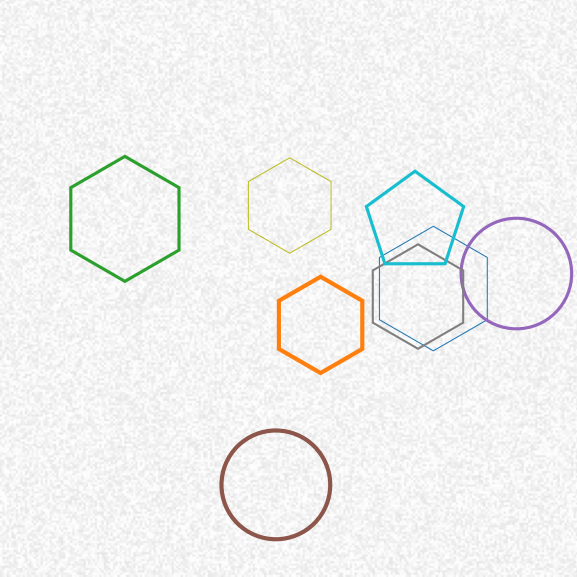[{"shape": "hexagon", "thickness": 0.5, "radius": 0.54, "center": [0.75, 0.499]}, {"shape": "hexagon", "thickness": 2, "radius": 0.42, "center": [0.555, 0.437]}, {"shape": "hexagon", "thickness": 1.5, "radius": 0.54, "center": [0.216, 0.62]}, {"shape": "circle", "thickness": 1.5, "radius": 0.48, "center": [0.894, 0.525]}, {"shape": "circle", "thickness": 2, "radius": 0.47, "center": [0.478, 0.16]}, {"shape": "hexagon", "thickness": 1, "radius": 0.45, "center": [0.724, 0.486]}, {"shape": "hexagon", "thickness": 0.5, "radius": 0.41, "center": [0.502, 0.643]}, {"shape": "pentagon", "thickness": 1.5, "radius": 0.44, "center": [0.719, 0.614]}]